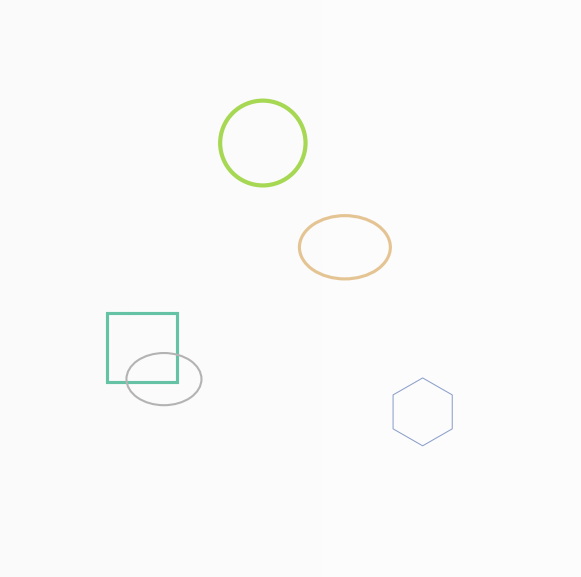[{"shape": "square", "thickness": 1.5, "radius": 0.3, "center": [0.245, 0.398]}, {"shape": "hexagon", "thickness": 0.5, "radius": 0.29, "center": [0.727, 0.286]}, {"shape": "circle", "thickness": 2, "radius": 0.37, "center": [0.452, 0.751]}, {"shape": "oval", "thickness": 1.5, "radius": 0.39, "center": [0.593, 0.571]}, {"shape": "oval", "thickness": 1, "radius": 0.32, "center": [0.282, 0.343]}]